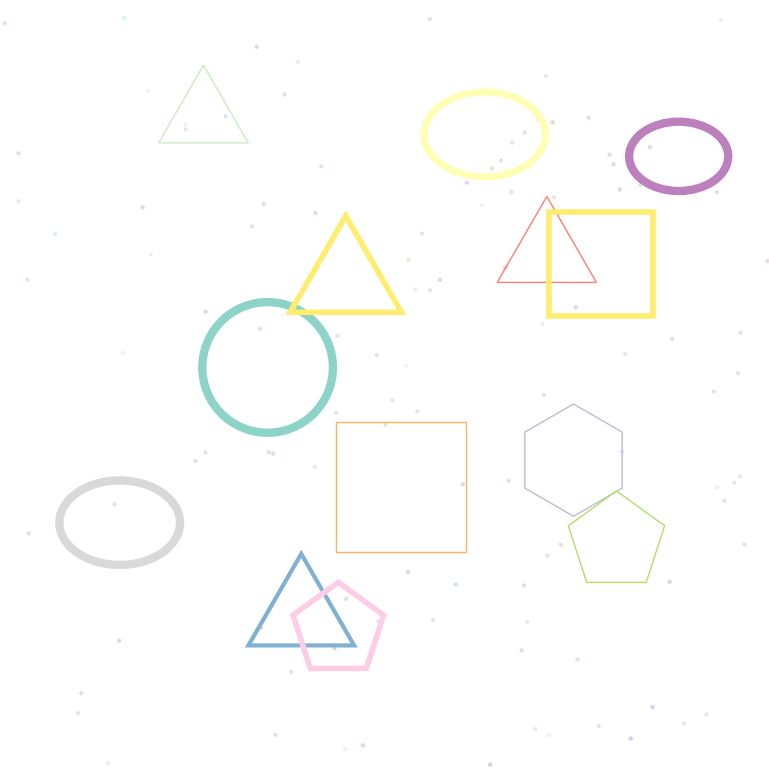[{"shape": "circle", "thickness": 3, "radius": 0.42, "center": [0.348, 0.523]}, {"shape": "oval", "thickness": 2.5, "radius": 0.39, "center": [0.629, 0.825]}, {"shape": "hexagon", "thickness": 0.5, "radius": 0.36, "center": [0.745, 0.402]}, {"shape": "triangle", "thickness": 0.5, "radius": 0.37, "center": [0.71, 0.67]}, {"shape": "triangle", "thickness": 1.5, "radius": 0.4, "center": [0.391, 0.201]}, {"shape": "square", "thickness": 0.5, "radius": 0.42, "center": [0.521, 0.368]}, {"shape": "pentagon", "thickness": 0.5, "radius": 0.33, "center": [0.801, 0.297]}, {"shape": "pentagon", "thickness": 2, "radius": 0.31, "center": [0.439, 0.182]}, {"shape": "oval", "thickness": 3, "radius": 0.39, "center": [0.155, 0.321]}, {"shape": "oval", "thickness": 3, "radius": 0.32, "center": [0.881, 0.797]}, {"shape": "triangle", "thickness": 0.5, "radius": 0.34, "center": [0.264, 0.848]}, {"shape": "triangle", "thickness": 2, "radius": 0.42, "center": [0.449, 0.636]}, {"shape": "square", "thickness": 2, "radius": 0.34, "center": [0.781, 0.657]}]